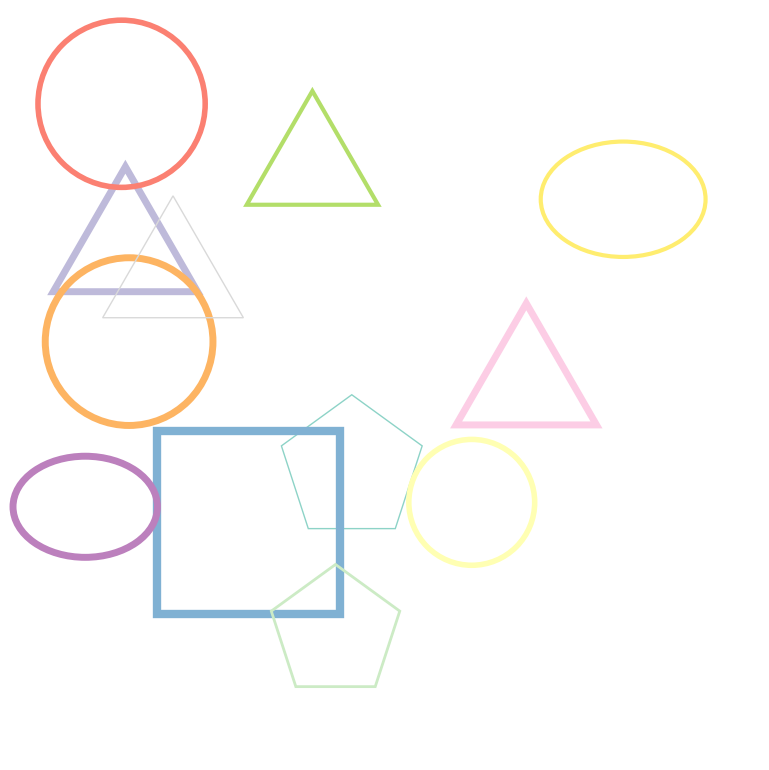[{"shape": "pentagon", "thickness": 0.5, "radius": 0.48, "center": [0.457, 0.391]}, {"shape": "circle", "thickness": 2, "radius": 0.41, "center": [0.613, 0.348]}, {"shape": "triangle", "thickness": 2.5, "radius": 0.54, "center": [0.163, 0.675]}, {"shape": "circle", "thickness": 2, "radius": 0.54, "center": [0.158, 0.865]}, {"shape": "square", "thickness": 3, "radius": 0.59, "center": [0.323, 0.322]}, {"shape": "circle", "thickness": 2.5, "radius": 0.54, "center": [0.168, 0.556]}, {"shape": "triangle", "thickness": 1.5, "radius": 0.49, "center": [0.406, 0.783]}, {"shape": "triangle", "thickness": 2.5, "radius": 0.53, "center": [0.684, 0.501]}, {"shape": "triangle", "thickness": 0.5, "radius": 0.53, "center": [0.225, 0.64]}, {"shape": "oval", "thickness": 2.5, "radius": 0.47, "center": [0.111, 0.342]}, {"shape": "pentagon", "thickness": 1, "radius": 0.44, "center": [0.436, 0.179]}, {"shape": "oval", "thickness": 1.5, "radius": 0.54, "center": [0.809, 0.741]}]